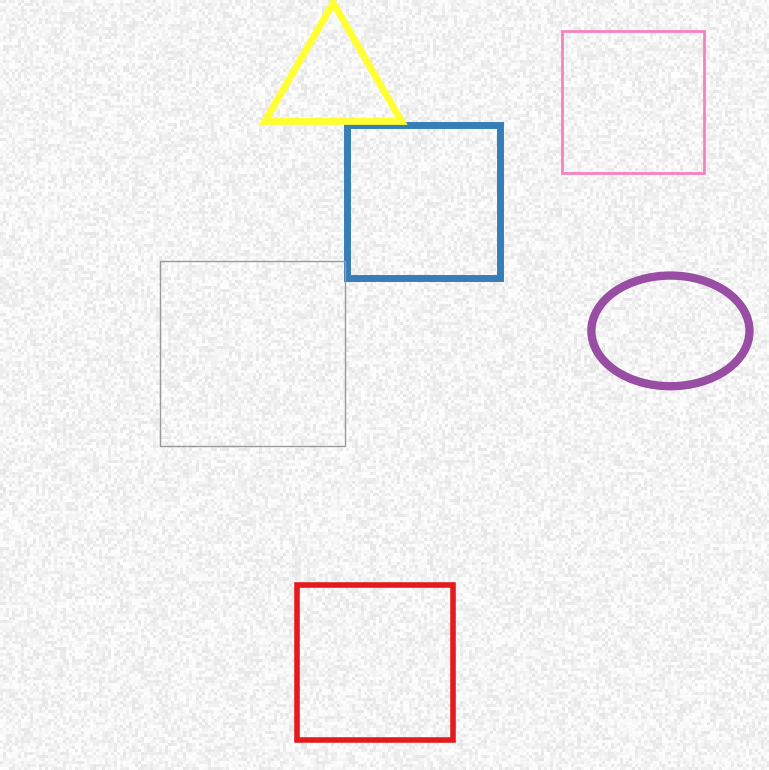[{"shape": "square", "thickness": 2, "radius": 0.51, "center": [0.487, 0.14]}, {"shape": "square", "thickness": 2.5, "radius": 0.5, "center": [0.55, 0.739]}, {"shape": "oval", "thickness": 3, "radius": 0.51, "center": [0.871, 0.57]}, {"shape": "triangle", "thickness": 2.5, "radius": 0.51, "center": [0.433, 0.894]}, {"shape": "square", "thickness": 1, "radius": 0.46, "center": [0.822, 0.868]}, {"shape": "square", "thickness": 0.5, "radius": 0.6, "center": [0.328, 0.541]}]